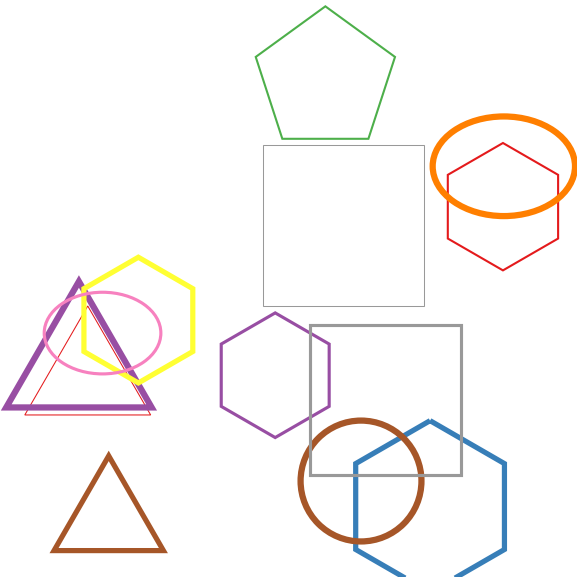[{"shape": "triangle", "thickness": 0.5, "radius": 0.63, "center": [0.152, 0.343]}, {"shape": "hexagon", "thickness": 1, "radius": 0.55, "center": [0.871, 0.641]}, {"shape": "hexagon", "thickness": 2.5, "radius": 0.74, "center": [0.745, 0.122]}, {"shape": "pentagon", "thickness": 1, "radius": 0.63, "center": [0.563, 0.861]}, {"shape": "triangle", "thickness": 3, "radius": 0.73, "center": [0.137, 0.366]}, {"shape": "hexagon", "thickness": 1.5, "radius": 0.54, "center": [0.477, 0.349]}, {"shape": "oval", "thickness": 3, "radius": 0.62, "center": [0.872, 0.711]}, {"shape": "hexagon", "thickness": 2.5, "radius": 0.54, "center": [0.24, 0.445]}, {"shape": "circle", "thickness": 3, "radius": 0.52, "center": [0.625, 0.166]}, {"shape": "triangle", "thickness": 2.5, "radius": 0.55, "center": [0.188, 0.1]}, {"shape": "oval", "thickness": 1.5, "radius": 0.5, "center": [0.178, 0.422]}, {"shape": "square", "thickness": 0.5, "radius": 0.7, "center": [0.595, 0.609]}, {"shape": "square", "thickness": 1.5, "radius": 0.65, "center": [0.667, 0.307]}]